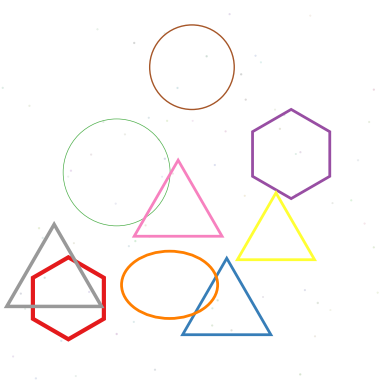[{"shape": "hexagon", "thickness": 3, "radius": 0.53, "center": [0.178, 0.225]}, {"shape": "triangle", "thickness": 2, "radius": 0.66, "center": [0.589, 0.197]}, {"shape": "circle", "thickness": 0.5, "radius": 0.69, "center": [0.303, 0.552]}, {"shape": "hexagon", "thickness": 2, "radius": 0.58, "center": [0.756, 0.6]}, {"shape": "oval", "thickness": 2, "radius": 0.62, "center": [0.441, 0.26]}, {"shape": "triangle", "thickness": 2, "radius": 0.58, "center": [0.717, 0.383]}, {"shape": "circle", "thickness": 1, "radius": 0.55, "center": [0.499, 0.825]}, {"shape": "triangle", "thickness": 2, "radius": 0.66, "center": [0.463, 0.452]}, {"shape": "triangle", "thickness": 2.5, "radius": 0.71, "center": [0.141, 0.275]}]